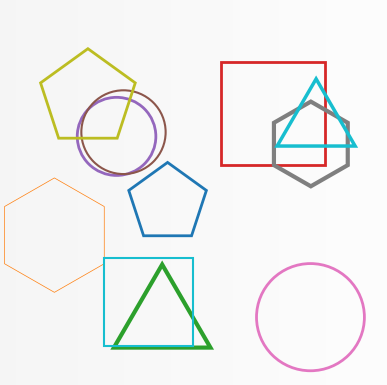[{"shape": "pentagon", "thickness": 2, "radius": 0.53, "center": [0.432, 0.473]}, {"shape": "hexagon", "thickness": 0.5, "radius": 0.74, "center": [0.14, 0.389]}, {"shape": "triangle", "thickness": 3, "radius": 0.72, "center": [0.419, 0.169]}, {"shape": "square", "thickness": 2, "radius": 0.67, "center": [0.703, 0.705]}, {"shape": "circle", "thickness": 2, "radius": 0.51, "center": [0.301, 0.646]}, {"shape": "circle", "thickness": 1.5, "radius": 0.54, "center": [0.319, 0.657]}, {"shape": "circle", "thickness": 2, "radius": 0.7, "center": [0.801, 0.176]}, {"shape": "hexagon", "thickness": 3, "radius": 0.55, "center": [0.802, 0.626]}, {"shape": "pentagon", "thickness": 2, "radius": 0.64, "center": [0.227, 0.745]}, {"shape": "triangle", "thickness": 2.5, "radius": 0.58, "center": [0.816, 0.679]}, {"shape": "square", "thickness": 1.5, "radius": 0.57, "center": [0.383, 0.215]}]